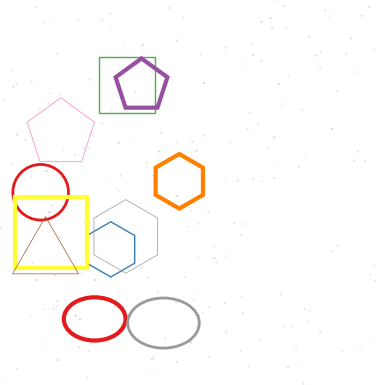[{"shape": "circle", "thickness": 2, "radius": 0.36, "center": [0.106, 0.501]}, {"shape": "oval", "thickness": 3, "radius": 0.4, "center": [0.246, 0.172]}, {"shape": "hexagon", "thickness": 1, "radius": 0.36, "center": [0.288, 0.352]}, {"shape": "square", "thickness": 1, "radius": 0.36, "center": [0.329, 0.78]}, {"shape": "pentagon", "thickness": 3, "radius": 0.35, "center": [0.368, 0.778]}, {"shape": "hexagon", "thickness": 3, "radius": 0.35, "center": [0.466, 0.529]}, {"shape": "square", "thickness": 3, "radius": 0.47, "center": [0.132, 0.396]}, {"shape": "triangle", "thickness": 0.5, "radius": 0.5, "center": [0.118, 0.338]}, {"shape": "pentagon", "thickness": 0.5, "radius": 0.46, "center": [0.158, 0.654]}, {"shape": "oval", "thickness": 2, "radius": 0.46, "center": [0.425, 0.161]}, {"shape": "hexagon", "thickness": 0.5, "radius": 0.48, "center": [0.327, 0.386]}]